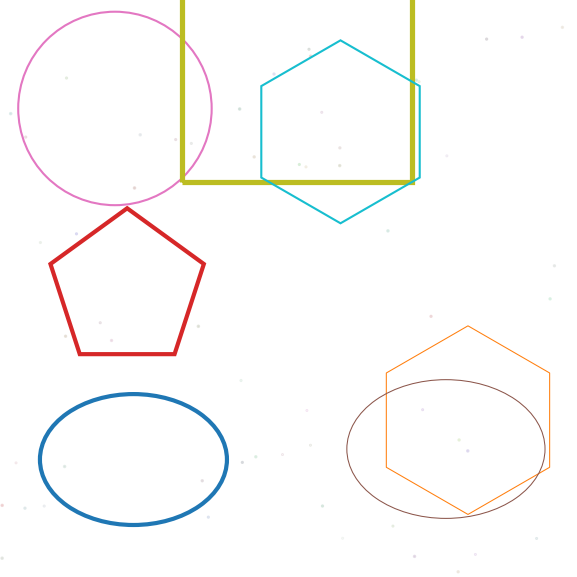[{"shape": "oval", "thickness": 2, "radius": 0.81, "center": [0.231, 0.203]}, {"shape": "hexagon", "thickness": 0.5, "radius": 0.82, "center": [0.81, 0.272]}, {"shape": "pentagon", "thickness": 2, "radius": 0.7, "center": [0.22, 0.499]}, {"shape": "oval", "thickness": 0.5, "radius": 0.86, "center": [0.772, 0.222]}, {"shape": "circle", "thickness": 1, "radius": 0.84, "center": [0.199, 0.811]}, {"shape": "square", "thickness": 2.5, "radius": 1.0, "center": [0.515, 0.883]}, {"shape": "hexagon", "thickness": 1, "radius": 0.79, "center": [0.59, 0.771]}]